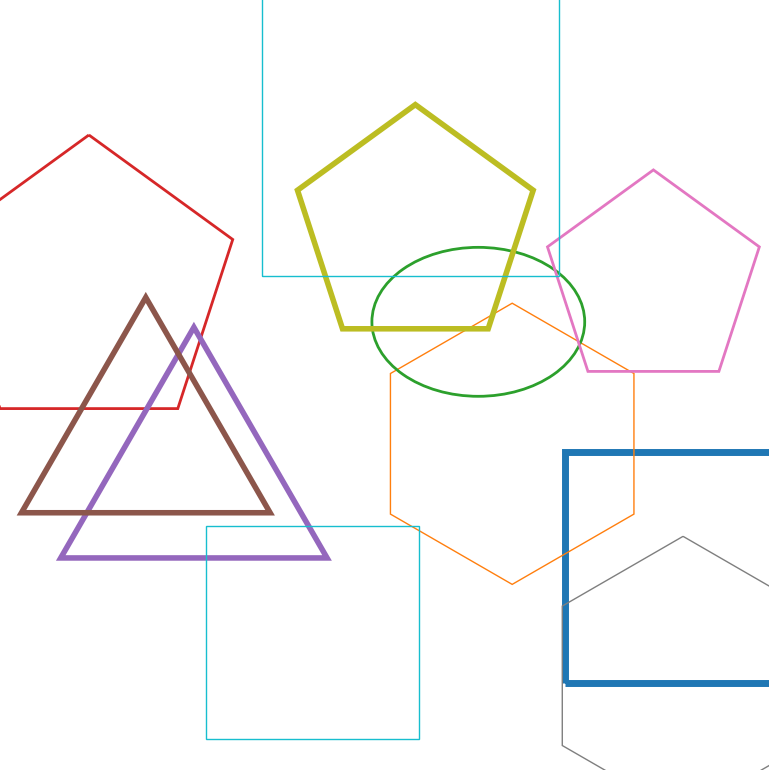[{"shape": "square", "thickness": 2.5, "radius": 0.75, "center": [0.883, 0.263]}, {"shape": "hexagon", "thickness": 0.5, "radius": 0.91, "center": [0.665, 0.424]}, {"shape": "oval", "thickness": 1, "radius": 0.69, "center": [0.621, 0.582]}, {"shape": "pentagon", "thickness": 1, "radius": 0.98, "center": [0.115, 0.628]}, {"shape": "triangle", "thickness": 2, "radius": 1.0, "center": [0.252, 0.375]}, {"shape": "triangle", "thickness": 2, "radius": 0.93, "center": [0.189, 0.427]}, {"shape": "pentagon", "thickness": 1, "radius": 0.72, "center": [0.849, 0.635]}, {"shape": "hexagon", "thickness": 0.5, "radius": 0.91, "center": [0.887, 0.122]}, {"shape": "pentagon", "thickness": 2, "radius": 0.8, "center": [0.539, 0.703]}, {"shape": "square", "thickness": 0.5, "radius": 0.69, "center": [0.406, 0.178]}, {"shape": "square", "thickness": 0.5, "radius": 0.96, "center": [0.533, 0.834]}]